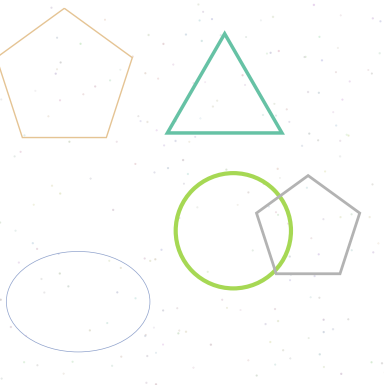[{"shape": "triangle", "thickness": 2.5, "radius": 0.86, "center": [0.584, 0.741]}, {"shape": "oval", "thickness": 0.5, "radius": 0.93, "center": [0.203, 0.216]}, {"shape": "circle", "thickness": 3, "radius": 0.75, "center": [0.606, 0.401]}, {"shape": "pentagon", "thickness": 1, "radius": 0.93, "center": [0.167, 0.793]}, {"shape": "pentagon", "thickness": 2, "radius": 0.7, "center": [0.8, 0.403]}]